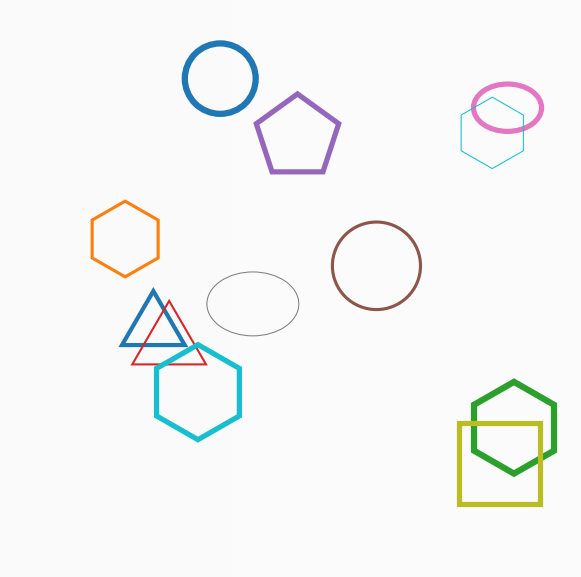[{"shape": "triangle", "thickness": 2, "radius": 0.31, "center": [0.264, 0.433]}, {"shape": "circle", "thickness": 3, "radius": 0.3, "center": [0.379, 0.863]}, {"shape": "hexagon", "thickness": 1.5, "radius": 0.33, "center": [0.215, 0.585]}, {"shape": "hexagon", "thickness": 3, "radius": 0.4, "center": [0.884, 0.258]}, {"shape": "triangle", "thickness": 1, "radius": 0.37, "center": [0.291, 0.405]}, {"shape": "pentagon", "thickness": 2.5, "radius": 0.37, "center": [0.512, 0.762]}, {"shape": "circle", "thickness": 1.5, "radius": 0.38, "center": [0.648, 0.539]}, {"shape": "oval", "thickness": 2.5, "radius": 0.29, "center": [0.873, 0.813]}, {"shape": "oval", "thickness": 0.5, "radius": 0.4, "center": [0.435, 0.473]}, {"shape": "square", "thickness": 2.5, "radius": 0.35, "center": [0.859, 0.197]}, {"shape": "hexagon", "thickness": 2.5, "radius": 0.41, "center": [0.341, 0.32]}, {"shape": "hexagon", "thickness": 0.5, "radius": 0.31, "center": [0.847, 0.769]}]